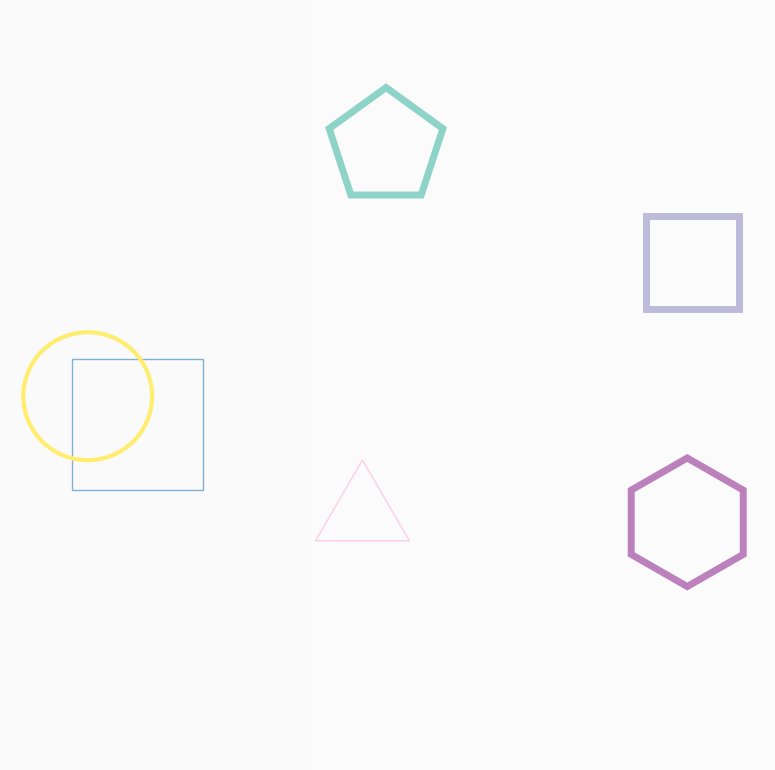[{"shape": "pentagon", "thickness": 2.5, "radius": 0.39, "center": [0.498, 0.809]}, {"shape": "square", "thickness": 2.5, "radius": 0.3, "center": [0.894, 0.659]}, {"shape": "square", "thickness": 0.5, "radius": 0.42, "center": [0.178, 0.449]}, {"shape": "triangle", "thickness": 0.5, "radius": 0.35, "center": [0.468, 0.333]}, {"shape": "hexagon", "thickness": 2.5, "radius": 0.42, "center": [0.887, 0.322]}, {"shape": "circle", "thickness": 1.5, "radius": 0.42, "center": [0.113, 0.485]}]